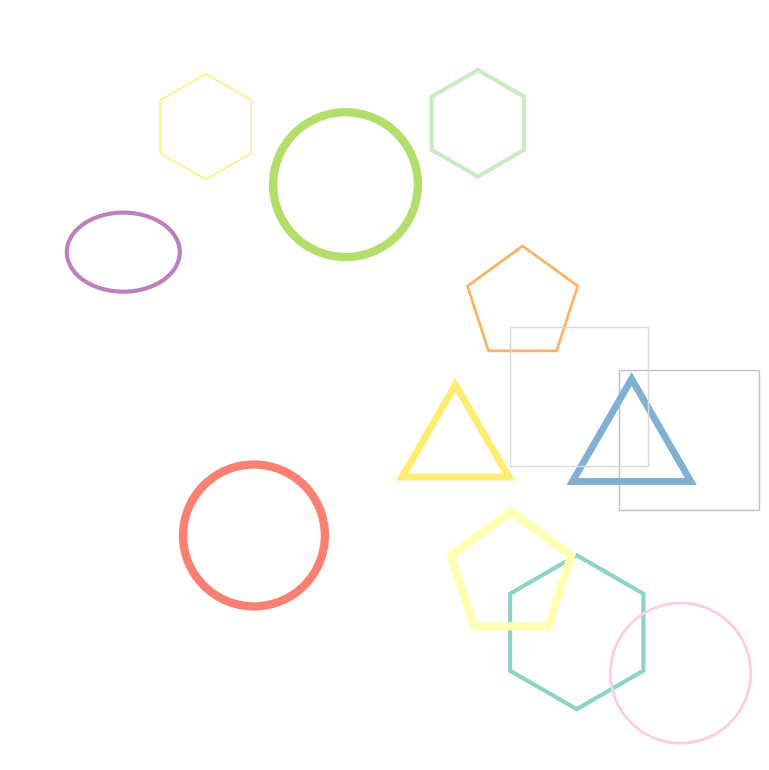[{"shape": "hexagon", "thickness": 1.5, "radius": 0.5, "center": [0.749, 0.179]}, {"shape": "pentagon", "thickness": 3, "radius": 0.41, "center": [0.664, 0.253]}, {"shape": "square", "thickness": 0.5, "radius": 0.45, "center": [0.895, 0.429]}, {"shape": "circle", "thickness": 3, "radius": 0.46, "center": [0.33, 0.305]}, {"shape": "triangle", "thickness": 2.5, "radius": 0.44, "center": [0.82, 0.419]}, {"shape": "pentagon", "thickness": 1, "radius": 0.38, "center": [0.679, 0.605]}, {"shape": "circle", "thickness": 3, "radius": 0.47, "center": [0.449, 0.76]}, {"shape": "circle", "thickness": 1, "radius": 0.46, "center": [0.884, 0.126]}, {"shape": "square", "thickness": 0.5, "radius": 0.45, "center": [0.752, 0.485]}, {"shape": "oval", "thickness": 1.5, "radius": 0.37, "center": [0.16, 0.673]}, {"shape": "hexagon", "thickness": 1.5, "radius": 0.35, "center": [0.621, 0.84]}, {"shape": "triangle", "thickness": 2.5, "radius": 0.4, "center": [0.592, 0.42]}, {"shape": "hexagon", "thickness": 0.5, "radius": 0.34, "center": [0.267, 0.836]}]